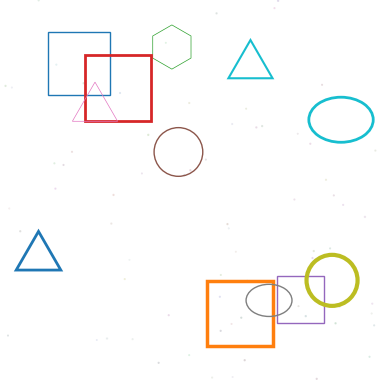[{"shape": "square", "thickness": 1, "radius": 0.4, "center": [0.205, 0.835]}, {"shape": "triangle", "thickness": 2, "radius": 0.33, "center": [0.1, 0.332]}, {"shape": "square", "thickness": 2.5, "radius": 0.43, "center": [0.624, 0.186]}, {"shape": "hexagon", "thickness": 0.5, "radius": 0.29, "center": [0.446, 0.878]}, {"shape": "square", "thickness": 2, "radius": 0.43, "center": [0.307, 0.772]}, {"shape": "square", "thickness": 1, "radius": 0.3, "center": [0.78, 0.222]}, {"shape": "circle", "thickness": 1, "radius": 0.32, "center": [0.463, 0.605]}, {"shape": "triangle", "thickness": 0.5, "radius": 0.34, "center": [0.247, 0.719]}, {"shape": "oval", "thickness": 1, "radius": 0.3, "center": [0.699, 0.22]}, {"shape": "circle", "thickness": 3, "radius": 0.33, "center": [0.862, 0.272]}, {"shape": "oval", "thickness": 2, "radius": 0.42, "center": [0.886, 0.689]}, {"shape": "triangle", "thickness": 1.5, "radius": 0.33, "center": [0.651, 0.83]}]